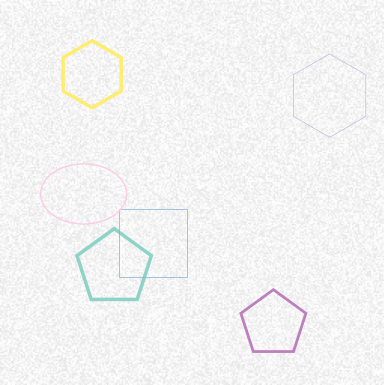[{"shape": "pentagon", "thickness": 2.5, "radius": 0.51, "center": [0.297, 0.304]}, {"shape": "hexagon", "thickness": 0.5, "radius": 0.54, "center": [0.856, 0.752]}, {"shape": "square", "thickness": 0.5, "radius": 0.44, "center": [0.397, 0.369]}, {"shape": "oval", "thickness": 1, "radius": 0.56, "center": [0.217, 0.496]}, {"shape": "pentagon", "thickness": 2, "radius": 0.44, "center": [0.71, 0.159]}, {"shape": "hexagon", "thickness": 2.5, "radius": 0.44, "center": [0.239, 0.807]}]